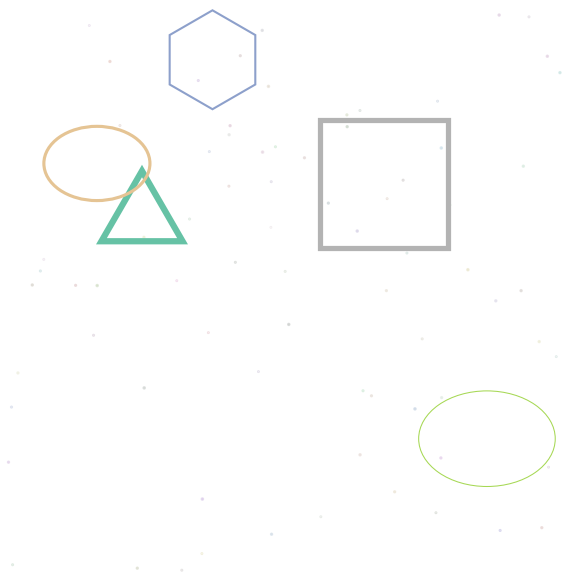[{"shape": "triangle", "thickness": 3, "radius": 0.41, "center": [0.246, 0.622]}, {"shape": "hexagon", "thickness": 1, "radius": 0.43, "center": [0.368, 0.896]}, {"shape": "oval", "thickness": 0.5, "radius": 0.59, "center": [0.843, 0.239]}, {"shape": "oval", "thickness": 1.5, "radius": 0.46, "center": [0.168, 0.716]}, {"shape": "square", "thickness": 2.5, "radius": 0.56, "center": [0.665, 0.68]}]